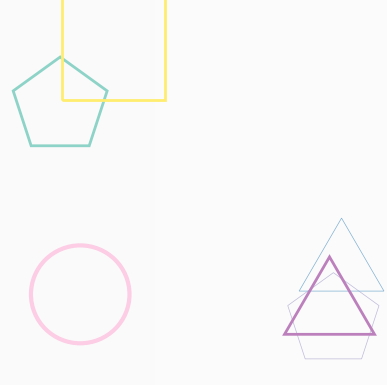[{"shape": "pentagon", "thickness": 2, "radius": 0.64, "center": [0.155, 0.724]}, {"shape": "pentagon", "thickness": 0.5, "radius": 0.62, "center": [0.86, 0.168]}, {"shape": "triangle", "thickness": 0.5, "radius": 0.63, "center": [0.881, 0.307]}, {"shape": "circle", "thickness": 3, "radius": 0.64, "center": [0.207, 0.235]}, {"shape": "triangle", "thickness": 2, "radius": 0.67, "center": [0.85, 0.199]}, {"shape": "square", "thickness": 2, "radius": 0.67, "center": [0.294, 0.873]}]